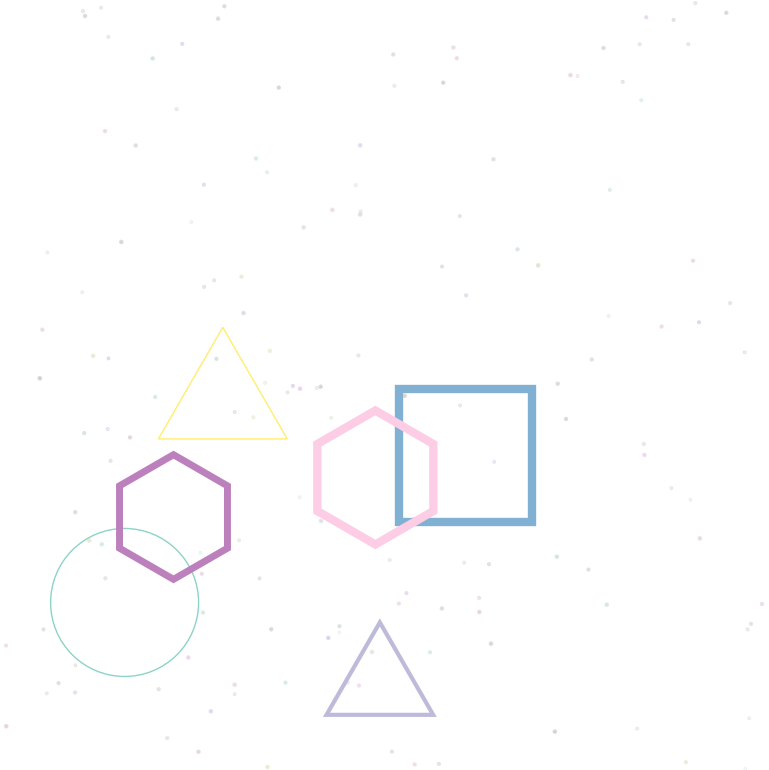[{"shape": "circle", "thickness": 0.5, "radius": 0.48, "center": [0.162, 0.218]}, {"shape": "triangle", "thickness": 1.5, "radius": 0.4, "center": [0.493, 0.112]}, {"shape": "square", "thickness": 3, "radius": 0.43, "center": [0.604, 0.409]}, {"shape": "hexagon", "thickness": 3, "radius": 0.43, "center": [0.487, 0.38]}, {"shape": "hexagon", "thickness": 2.5, "radius": 0.4, "center": [0.225, 0.329]}, {"shape": "triangle", "thickness": 0.5, "radius": 0.48, "center": [0.289, 0.478]}]